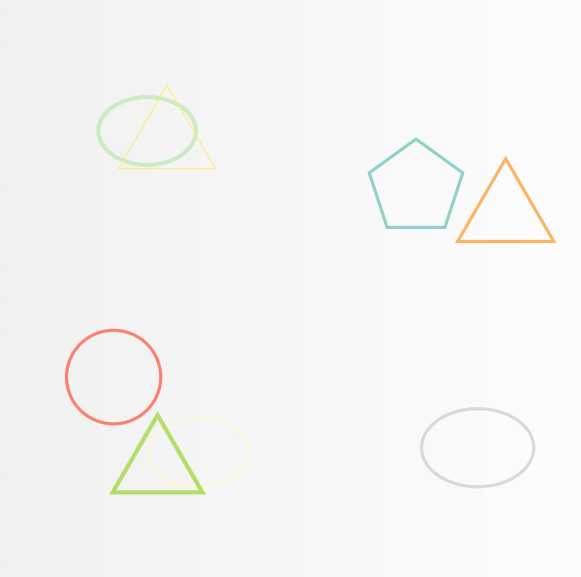[{"shape": "pentagon", "thickness": 1.5, "radius": 0.42, "center": [0.716, 0.674]}, {"shape": "oval", "thickness": 0.5, "radius": 0.43, "center": [0.343, 0.216]}, {"shape": "circle", "thickness": 1.5, "radius": 0.41, "center": [0.195, 0.346]}, {"shape": "triangle", "thickness": 1.5, "radius": 0.48, "center": [0.87, 0.629]}, {"shape": "triangle", "thickness": 2, "radius": 0.45, "center": [0.271, 0.191]}, {"shape": "oval", "thickness": 1.5, "radius": 0.48, "center": [0.822, 0.224]}, {"shape": "oval", "thickness": 2, "radius": 0.42, "center": [0.253, 0.772]}, {"shape": "triangle", "thickness": 0.5, "radius": 0.48, "center": [0.287, 0.755]}]